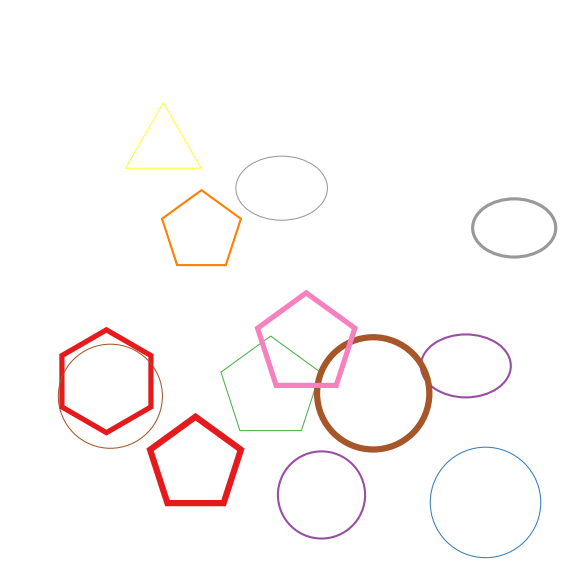[{"shape": "hexagon", "thickness": 2.5, "radius": 0.44, "center": [0.184, 0.339]}, {"shape": "pentagon", "thickness": 3, "radius": 0.41, "center": [0.339, 0.195]}, {"shape": "circle", "thickness": 0.5, "radius": 0.48, "center": [0.841, 0.129]}, {"shape": "pentagon", "thickness": 0.5, "radius": 0.45, "center": [0.469, 0.327]}, {"shape": "circle", "thickness": 1, "radius": 0.38, "center": [0.557, 0.142]}, {"shape": "oval", "thickness": 1, "radius": 0.39, "center": [0.807, 0.366]}, {"shape": "pentagon", "thickness": 1, "radius": 0.36, "center": [0.349, 0.598]}, {"shape": "triangle", "thickness": 0.5, "radius": 0.38, "center": [0.283, 0.746]}, {"shape": "circle", "thickness": 0.5, "radius": 0.45, "center": [0.191, 0.313]}, {"shape": "circle", "thickness": 3, "radius": 0.49, "center": [0.646, 0.318]}, {"shape": "pentagon", "thickness": 2.5, "radius": 0.44, "center": [0.53, 0.403]}, {"shape": "oval", "thickness": 0.5, "radius": 0.4, "center": [0.488, 0.673]}, {"shape": "oval", "thickness": 1.5, "radius": 0.36, "center": [0.89, 0.604]}]